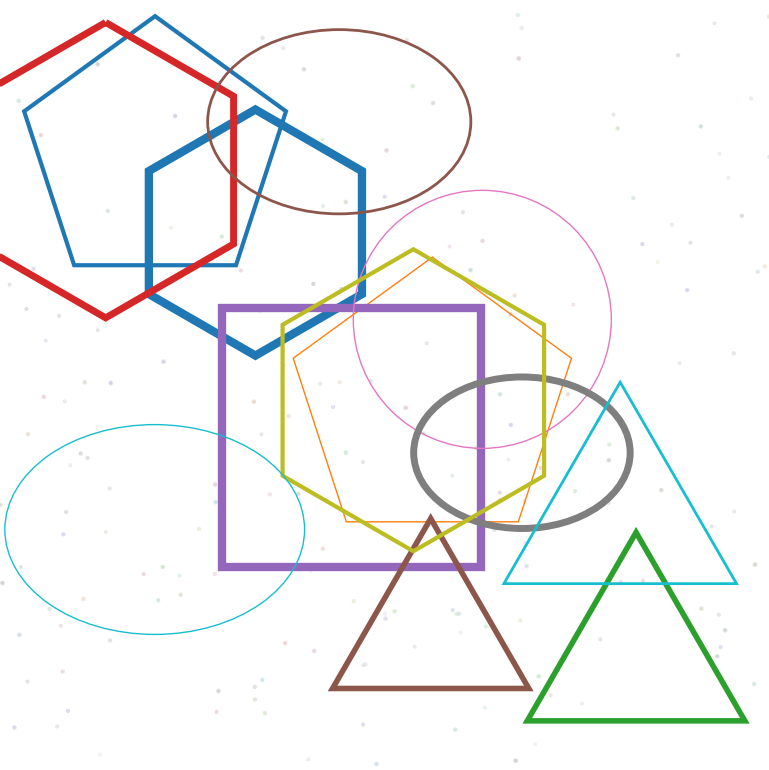[{"shape": "pentagon", "thickness": 1.5, "radius": 0.89, "center": [0.201, 0.8]}, {"shape": "hexagon", "thickness": 3, "radius": 0.8, "center": [0.332, 0.698]}, {"shape": "pentagon", "thickness": 0.5, "radius": 0.95, "center": [0.561, 0.476]}, {"shape": "triangle", "thickness": 2, "radius": 0.82, "center": [0.826, 0.145]}, {"shape": "hexagon", "thickness": 2.5, "radius": 0.96, "center": [0.137, 0.779]}, {"shape": "square", "thickness": 3, "radius": 0.84, "center": [0.457, 0.432]}, {"shape": "oval", "thickness": 1, "radius": 0.85, "center": [0.441, 0.842]}, {"shape": "triangle", "thickness": 2, "radius": 0.74, "center": [0.559, 0.179]}, {"shape": "circle", "thickness": 0.5, "radius": 0.84, "center": [0.626, 0.585]}, {"shape": "oval", "thickness": 2.5, "radius": 0.7, "center": [0.678, 0.412]}, {"shape": "hexagon", "thickness": 1.5, "radius": 0.98, "center": [0.537, 0.48]}, {"shape": "triangle", "thickness": 1, "radius": 0.87, "center": [0.805, 0.329]}, {"shape": "oval", "thickness": 0.5, "radius": 0.97, "center": [0.201, 0.312]}]